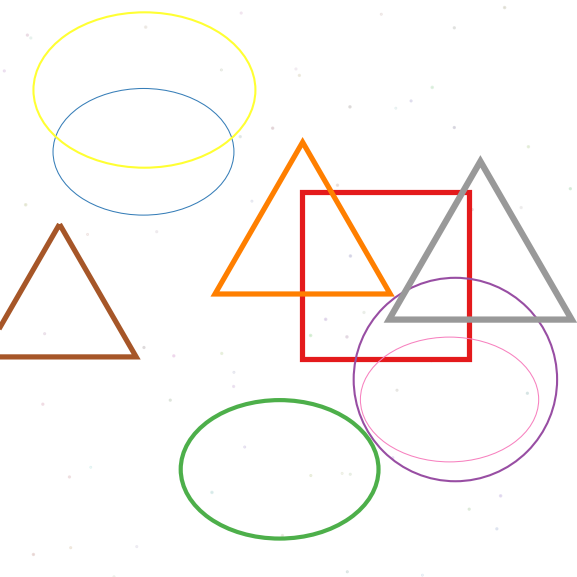[{"shape": "square", "thickness": 2.5, "radius": 0.72, "center": [0.668, 0.522]}, {"shape": "oval", "thickness": 0.5, "radius": 0.78, "center": [0.248, 0.736]}, {"shape": "oval", "thickness": 2, "radius": 0.86, "center": [0.484, 0.186]}, {"shape": "circle", "thickness": 1, "radius": 0.88, "center": [0.789, 0.342]}, {"shape": "triangle", "thickness": 2.5, "radius": 0.88, "center": [0.524, 0.578]}, {"shape": "oval", "thickness": 1, "radius": 0.96, "center": [0.25, 0.843]}, {"shape": "triangle", "thickness": 2.5, "radius": 0.77, "center": [0.103, 0.458]}, {"shape": "oval", "thickness": 0.5, "radius": 0.77, "center": [0.778, 0.307]}, {"shape": "triangle", "thickness": 3, "radius": 0.91, "center": [0.832, 0.537]}]